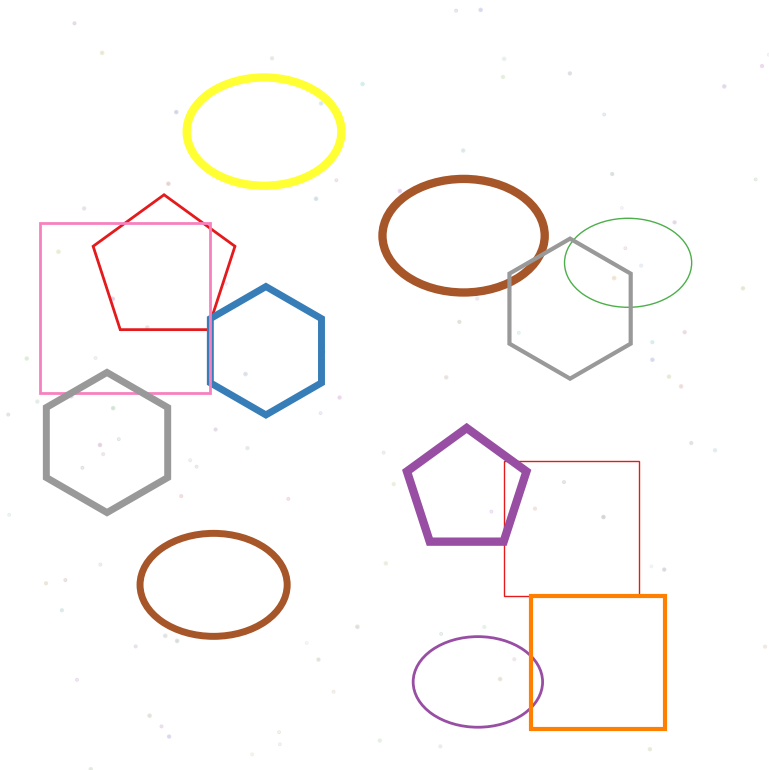[{"shape": "pentagon", "thickness": 1, "radius": 0.48, "center": [0.213, 0.65]}, {"shape": "square", "thickness": 0.5, "radius": 0.44, "center": [0.742, 0.314]}, {"shape": "hexagon", "thickness": 2.5, "radius": 0.42, "center": [0.345, 0.544]}, {"shape": "oval", "thickness": 0.5, "radius": 0.41, "center": [0.816, 0.659]}, {"shape": "oval", "thickness": 1, "radius": 0.42, "center": [0.621, 0.114]}, {"shape": "pentagon", "thickness": 3, "radius": 0.41, "center": [0.606, 0.363]}, {"shape": "square", "thickness": 1.5, "radius": 0.43, "center": [0.776, 0.14]}, {"shape": "oval", "thickness": 3, "radius": 0.5, "center": [0.343, 0.829]}, {"shape": "oval", "thickness": 2.5, "radius": 0.48, "center": [0.277, 0.24]}, {"shape": "oval", "thickness": 3, "radius": 0.53, "center": [0.602, 0.694]}, {"shape": "square", "thickness": 1, "radius": 0.55, "center": [0.162, 0.6]}, {"shape": "hexagon", "thickness": 1.5, "radius": 0.45, "center": [0.74, 0.599]}, {"shape": "hexagon", "thickness": 2.5, "radius": 0.45, "center": [0.139, 0.425]}]